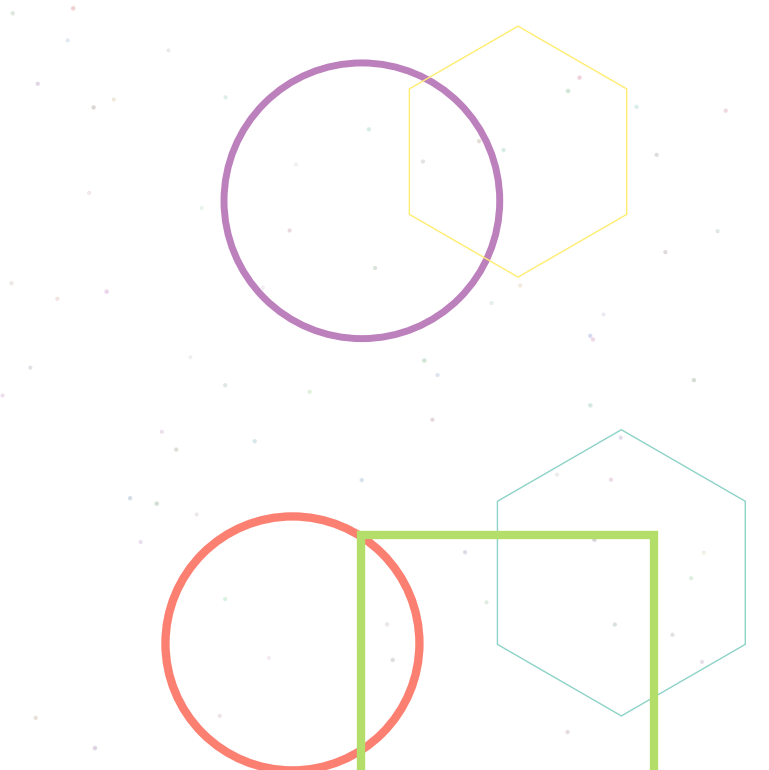[{"shape": "hexagon", "thickness": 0.5, "radius": 0.93, "center": [0.807, 0.256]}, {"shape": "circle", "thickness": 3, "radius": 0.82, "center": [0.38, 0.164]}, {"shape": "square", "thickness": 3, "radius": 0.95, "center": [0.659, 0.115]}, {"shape": "circle", "thickness": 2.5, "radius": 0.9, "center": [0.47, 0.739]}, {"shape": "hexagon", "thickness": 0.5, "radius": 0.81, "center": [0.673, 0.803]}]